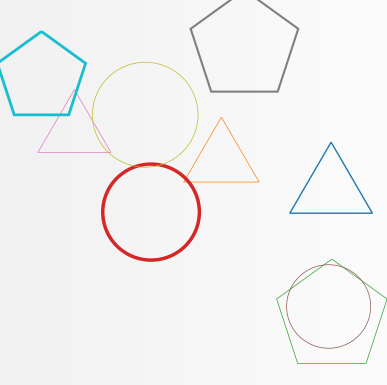[{"shape": "triangle", "thickness": 1, "radius": 0.62, "center": [0.854, 0.508]}, {"shape": "triangle", "thickness": 0.5, "radius": 0.56, "center": [0.571, 0.583]}, {"shape": "pentagon", "thickness": 0.5, "radius": 0.75, "center": [0.856, 0.177]}, {"shape": "circle", "thickness": 2.5, "radius": 0.62, "center": [0.39, 0.449]}, {"shape": "circle", "thickness": 0.5, "radius": 0.54, "center": [0.848, 0.204]}, {"shape": "triangle", "thickness": 0.5, "radius": 0.54, "center": [0.192, 0.659]}, {"shape": "pentagon", "thickness": 1.5, "radius": 0.73, "center": [0.631, 0.88]}, {"shape": "circle", "thickness": 0.5, "radius": 0.68, "center": [0.375, 0.702]}, {"shape": "pentagon", "thickness": 2, "radius": 0.6, "center": [0.107, 0.799]}]